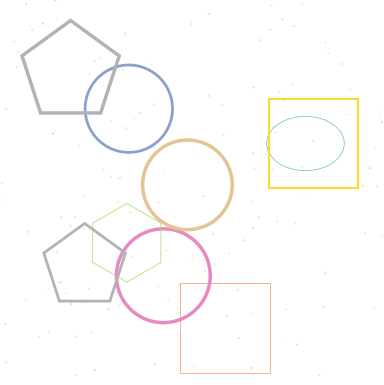[{"shape": "oval", "thickness": 0.5, "radius": 0.5, "center": [0.793, 0.627]}, {"shape": "square", "thickness": 0.5, "radius": 0.58, "center": [0.585, 0.148]}, {"shape": "circle", "thickness": 2, "radius": 0.57, "center": [0.335, 0.718]}, {"shape": "circle", "thickness": 2.5, "radius": 0.61, "center": [0.424, 0.284]}, {"shape": "hexagon", "thickness": 0.5, "radius": 0.51, "center": [0.329, 0.369]}, {"shape": "square", "thickness": 1.5, "radius": 0.58, "center": [0.814, 0.627]}, {"shape": "circle", "thickness": 2.5, "radius": 0.58, "center": [0.487, 0.52]}, {"shape": "pentagon", "thickness": 2.5, "radius": 0.66, "center": [0.183, 0.814]}, {"shape": "pentagon", "thickness": 2, "radius": 0.56, "center": [0.22, 0.308]}]